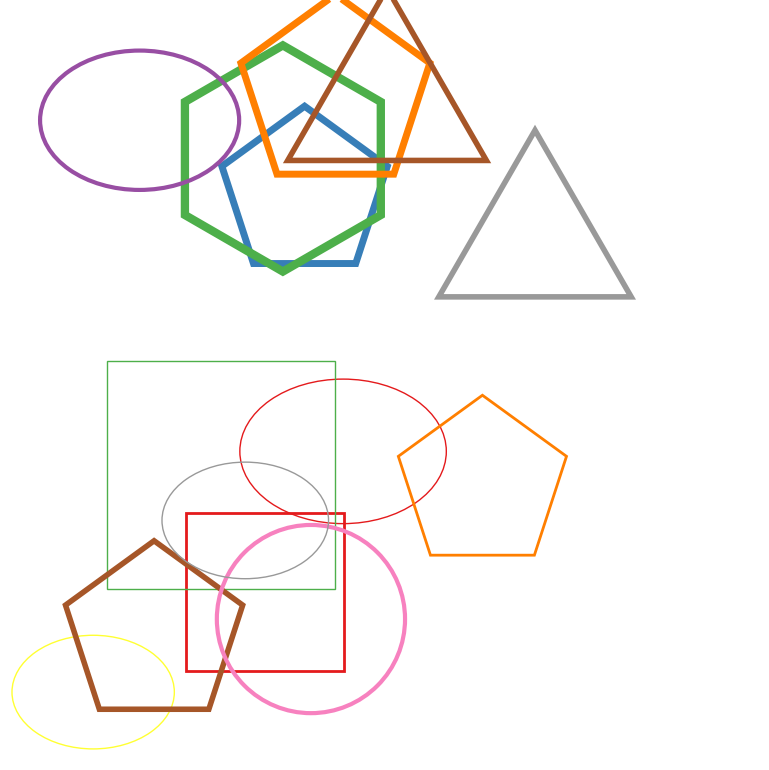[{"shape": "square", "thickness": 1, "radius": 0.51, "center": [0.344, 0.231]}, {"shape": "oval", "thickness": 0.5, "radius": 0.67, "center": [0.446, 0.414]}, {"shape": "pentagon", "thickness": 2.5, "radius": 0.56, "center": [0.396, 0.749]}, {"shape": "hexagon", "thickness": 3, "radius": 0.73, "center": [0.367, 0.794]}, {"shape": "square", "thickness": 0.5, "radius": 0.74, "center": [0.287, 0.383]}, {"shape": "oval", "thickness": 1.5, "radius": 0.65, "center": [0.181, 0.844]}, {"shape": "pentagon", "thickness": 2.5, "radius": 0.65, "center": [0.436, 0.878]}, {"shape": "pentagon", "thickness": 1, "radius": 0.57, "center": [0.627, 0.372]}, {"shape": "oval", "thickness": 0.5, "radius": 0.53, "center": [0.121, 0.101]}, {"shape": "triangle", "thickness": 2, "radius": 0.74, "center": [0.503, 0.866]}, {"shape": "pentagon", "thickness": 2, "radius": 0.6, "center": [0.2, 0.177]}, {"shape": "circle", "thickness": 1.5, "radius": 0.61, "center": [0.404, 0.196]}, {"shape": "triangle", "thickness": 2, "radius": 0.72, "center": [0.695, 0.687]}, {"shape": "oval", "thickness": 0.5, "radius": 0.54, "center": [0.319, 0.324]}]